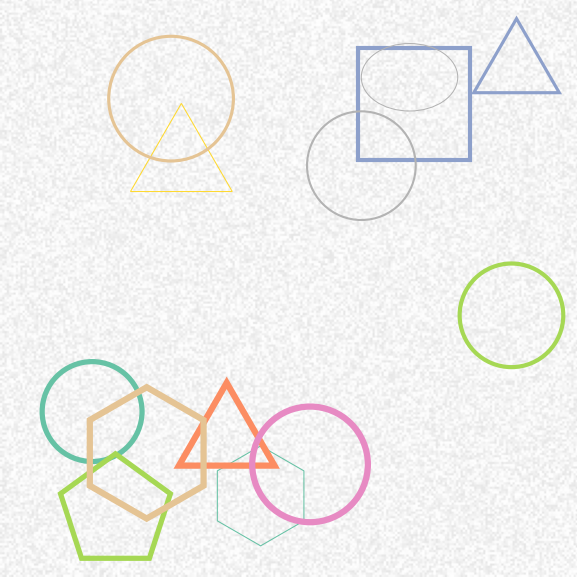[{"shape": "circle", "thickness": 2.5, "radius": 0.43, "center": [0.159, 0.286]}, {"shape": "hexagon", "thickness": 0.5, "radius": 0.43, "center": [0.451, 0.141]}, {"shape": "triangle", "thickness": 3, "radius": 0.48, "center": [0.393, 0.241]}, {"shape": "triangle", "thickness": 1.5, "radius": 0.43, "center": [0.894, 0.881]}, {"shape": "square", "thickness": 2, "radius": 0.49, "center": [0.716, 0.82]}, {"shape": "circle", "thickness": 3, "radius": 0.5, "center": [0.537, 0.195]}, {"shape": "pentagon", "thickness": 2.5, "radius": 0.5, "center": [0.2, 0.113]}, {"shape": "circle", "thickness": 2, "radius": 0.45, "center": [0.886, 0.453]}, {"shape": "triangle", "thickness": 0.5, "radius": 0.51, "center": [0.314, 0.718]}, {"shape": "circle", "thickness": 1.5, "radius": 0.54, "center": [0.296, 0.828]}, {"shape": "hexagon", "thickness": 3, "radius": 0.57, "center": [0.254, 0.215]}, {"shape": "circle", "thickness": 1, "radius": 0.47, "center": [0.626, 0.712]}, {"shape": "oval", "thickness": 0.5, "radius": 0.42, "center": [0.709, 0.865]}]